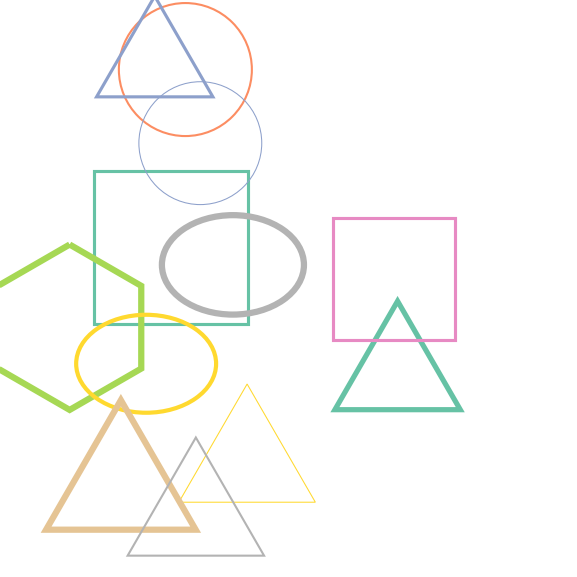[{"shape": "square", "thickness": 1.5, "radius": 0.66, "center": [0.296, 0.57]}, {"shape": "triangle", "thickness": 2.5, "radius": 0.63, "center": [0.688, 0.352]}, {"shape": "circle", "thickness": 1, "radius": 0.58, "center": [0.321, 0.879]}, {"shape": "circle", "thickness": 0.5, "radius": 0.53, "center": [0.347, 0.751]}, {"shape": "triangle", "thickness": 1.5, "radius": 0.58, "center": [0.268, 0.89]}, {"shape": "square", "thickness": 1.5, "radius": 0.53, "center": [0.682, 0.516]}, {"shape": "hexagon", "thickness": 3, "radius": 0.72, "center": [0.121, 0.433]}, {"shape": "oval", "thickness": 2, "radius": 0.61, "center": [0.253, 0.369]}, {"shape": "triangle", "thickness": 0.5, "radius": 0.68, "center": [0.428, 0.198]}, {"shape": "triangle", "thickness": 3, "radius": 0.75, "center": [0.209, 0.157]}, {"shape": "oval", "thickness": 3, "radius": 0.61, "center": [0.403, 0.54]}, {"shape": "triangle", "thickness": 1, "radius": 0.68, "center": [0.339, 0.105]}]